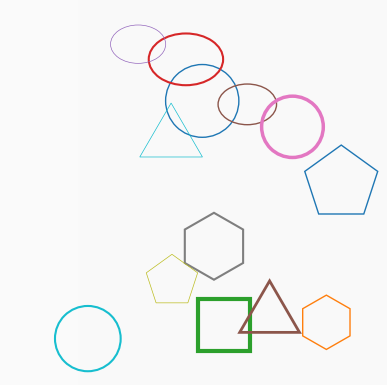[{"shape": "pentagon", "thickness": 1, "radius": 0.49, "center": [0.881, 0.524]}, {"shape": "circle", "thickness": 1, "radius": 0.47, "center": [0.522, 0.738]}, {"shape": "hexagon", "thickness": 1, "radius": 0.35, "center": [0.842, 0.163]}, {"shape": "square", "thickness": 3, "radius": 0.34, "center": [0.578, 0.156]}, {"shape": "oval", "thickness": 1.5, "radius": 0.48, "center": [0.48, 0.846]}, {"shape": "oval", "thickness": 0.5, "radius": 0.36, "center": [0.356, 0.885]}, {"shape": "oval", "thickness": 1, "radius": 0.38, "center": [0.638, 0.729]}, {"shape": "triangle", "thickness": 2, "radius": 0.45, "center": [0.696, 0.181]}, {"shape": "circle", "thickness": 2.5, "radius": 0.4, "center": [0.755, 0.671]}, {"shape": "hexagon", "thickness": 1.5, "radius": 0.43, "center": [0.552, 0.36]}, {"shape": "pentagon", "thickness": 0.5, "radius": 0.35, "center": [0.444, 0.27]}, {"shape": "triangle", "thickness": 0.5, "radius": 0.47, "center": [0.442, 0.639]}, {"shape": "circle", "thickness": 1.5, "radius": 0.42, "center": [0.227, 0.121]}]